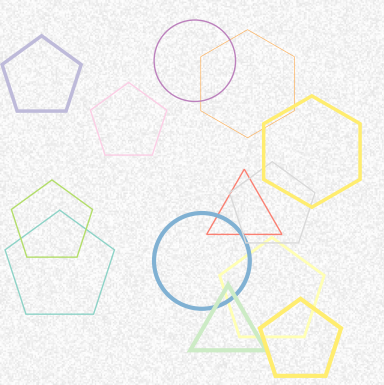[{"shape": "pentagon", "thickness": 1, "radius": 0.75, "center": [0.155, 0.305]}, {"shape": "pentagon", "thickness": 2, "radius": 0.71, "center": [0.706, 0.241]}, {"shape": "pentagon", "thickness": 2.5, "radius": 0.54, "center": [0.108, 0.799]}, {"shape": "triangle", "thickness": 1, "radius": 0.56, "center": [0.635, 0.448]}, {"shape": "circle", "thickness": 3, "radius": 0.62, "center": [0.524, 0.322]}, {"shape": "hexagon", "thickness": 0.5, "radius": 0.7, "center": [0.643, 0.783]}, {"shape": "pentagon", "thickness": 1, "radius": 0.55, "center": [0.135, 0.422]}, {"shape": "pentagon", "thickness": 1, "radius": 0.52, "center": [0.334, 0.682]}, {"shape": "pentagon", "thickness": 1, "radius": 0.58, "center": [0.707, 0.463]}, {"shape": "circle", "thickness": 1, "radius": 0.53, "center": [0.506, 0.842]}, {"shape": "triangle", "thickness": 3, "radius": 0.57, "center": [0.592, 0.147]}, {"shape": "hexagon", "thickness": 2.5, "radius": 0.72, "center": [0.81, 0.606]}, {"shape": "pentagon", "thickness": 3, "radius": 0.55, "center": [0.781, 0.113]}]